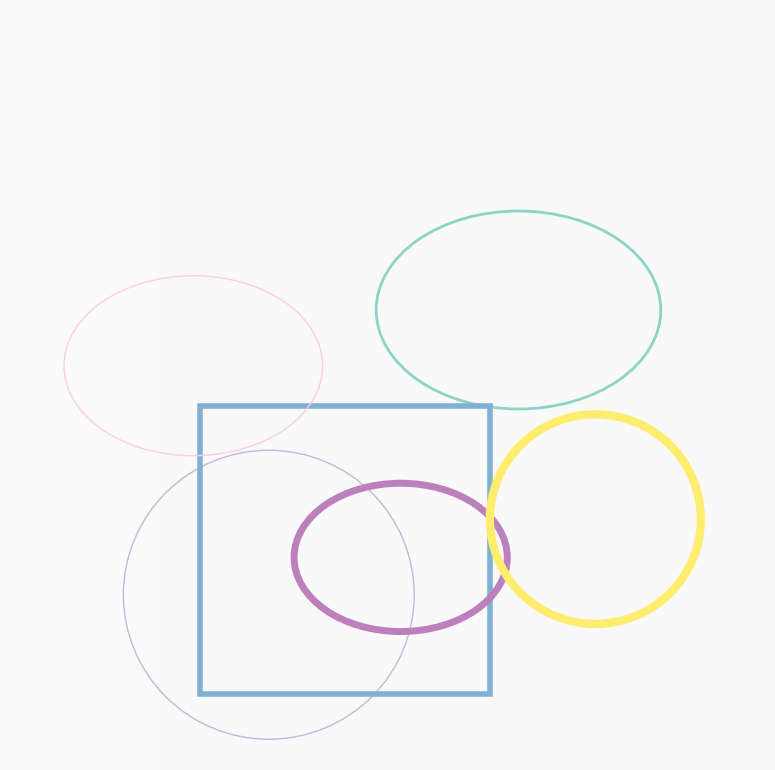[{"shape": "oval", "thickness": 1, "radius": 0.92, "center": [0.669, 0.597]}, {"shape": "circle", "thickness": 0.5, "radius": 0.94, "center": [0.347, 0.228]}, {"shape": "square", "thickness": 2, "radius": 0.93, "center": [0.445, 0.286]}, {"shape": "oval", "thickness": 0.5, "radius": 0.83, "center": [0.249, 0.525]}, {"shape": "oval", "thickness": 2.5, "radius": 0.69, "center": [0.517, 0.276]}, {"shape": "circle", "thickness": 3, "radius": 0.68, "center": [0.768, 0.326]}]